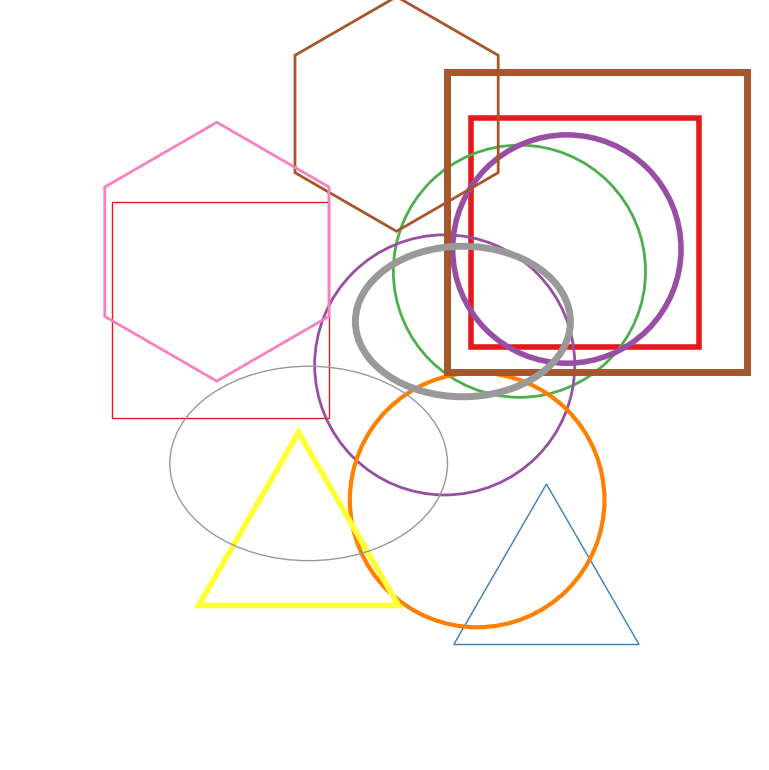[{"shape": "square", "thickness": 0.5, "radius": 0.7, "center": [0.286, 0.597]}, {"shape": "square", "thickness": 2, "radius": 0.74, "center": [0.759, 0.698]}, {"shape": "triangle", "thickness": 0.5, "radius": 0.69, "center": [0.71, 0.232]}, {"shape": "circle", "thickness": 1, "radius": 0.82, "center": [0.675, 0.648]}, {"shape": "circle", "thickness": 2, "radius": 0.74, "center": [0.736, 0.677]}, {"shape": "circle", "thickness": 1, "radius": 0.84, "center": [0.578, 0.526]}, {"shape": "circle", "thickness": 1.5, "radius": 0.83, "center": [0.62, 0.351]}, {"shape": "triangle", "thickness": 2, "radius": 0.75, "center": [0.388, 0.289]}, {"shape": "hexagon", "thickness": 1, "radius": 0.76, "center": [0.515, 0.852]}, {"shape": "square", "thickness": 2.5, "radius": 0.97, "center": [0.775, 0.712]}, {"shape": "hexagon", "thickness": 1, "radius": 0.84, "center": [0.282, 0.673]}, {"shape": "oval", "thickness": 0.5, "radius": 0.9, "center": [0.401, 0.398]}, {"shape": "oval", "thickness": 2.5, "radius": 0.7, "center": [0.601, 0.582]}]